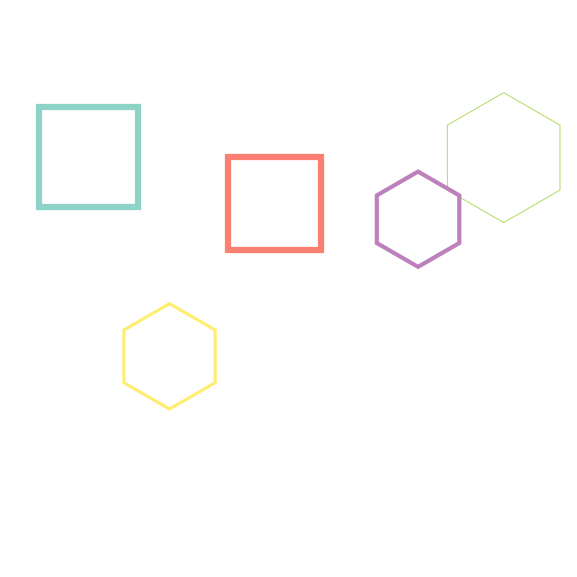[{"shape": "square", "thickness": 3, "radius": 0.43, "center": [0.153, 0.727]}, {"shape": "square", "thickness": 3, "radius": 0.4, "center": [0.475, 0.647]}, {"shape": "hexagon", "thickness": 0.5, "radius": 0.56, "center": [0.872, 0.726]}, {"shape": "hexagon", "thickness": 2, "radius": 0.41, "center": [0.724, 0.62]}, {"shape": "hexagon", "thickness": 1.5, "radius": 0.46, "center": [0.294, 0.382]}]